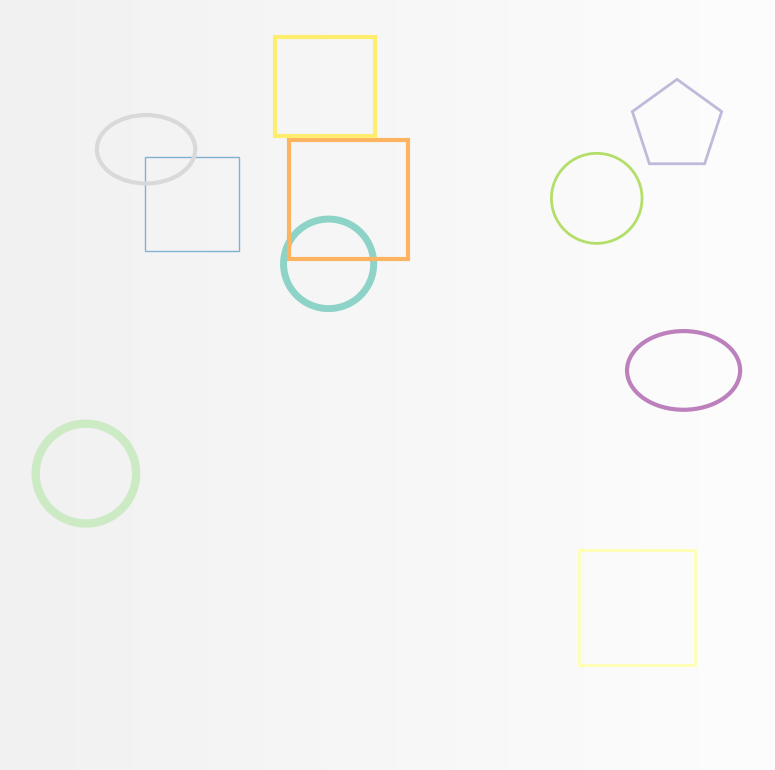[{"shape": "circle", "thickness": 2.5, "radius": 0.29, "center": [0.424, 0.657]}, {"shape": "square", "thickness": 1, "radius": 0.38, "center": [0.822, 0.211]}, {"shape": "pentagon", "thickness": 1, "radius": 0.3, "center": [0.874, 0.836]}, {"shape": "square", "thickness": 0.5, "radius": 0.3, "center": [0.248, 0.735]}, {"shape": "square", "thickness": 1.5, "radius": 0.39, "center": [0.45, 0.741]}, {"shape": "circle", "thickness": 1, "radius": 0.29, "center": [0.77, 0.742]}, {"shape": "oval", "thickness": 1.5, "radius": 0.32, "center": [0.188, 0.806]}, {"shape": "oval", "thickness": 1.5, "radius": 0.36, "center": [0.882, 0.519]}, {"shape": "circle", "thickness": 3, "radius": 0.32, "center": [0.111, 0.385]}, {"shape": "square", "thickness": 1.5, "radius": 0.32, "center": [0.42, 0.888]}]